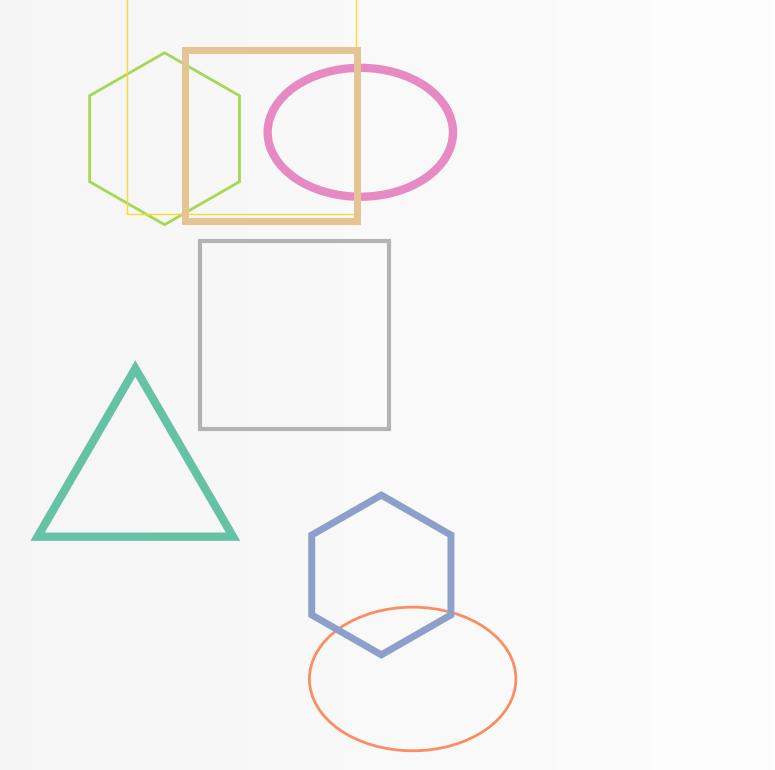[{"shape": "triangle", "thickness": 3, "radius": 0.73, "center": [0.175, 0.376]}, {"shape": "oval", "thickness": 1, "radius": 0.67, "center": [0.532, 0.118]}, {"shape": "hexagon", "thickness": 2.5, "radius": 0.52, "center": [0.492, 0.253]}, {"shape": "oval", "thickness": 3, "radius": 0.6, "center": [0.465, 0.828]}, {"shape": "hexagon", "thickness": 1, "radius": 0.56, "center": [0.212, 0.82]}, {"shape": "square", "thickness": 0.5, "radius": 0.74, "center": [0.311, 0.87]}, {"shape": "square", "thickness": 2.5, "radius": 0.56, "center": [0.35, 0.824]}, {"shape": "square", "thickness": 1.5, "radius": 0.61, "center": [0.38, 0.565]}]